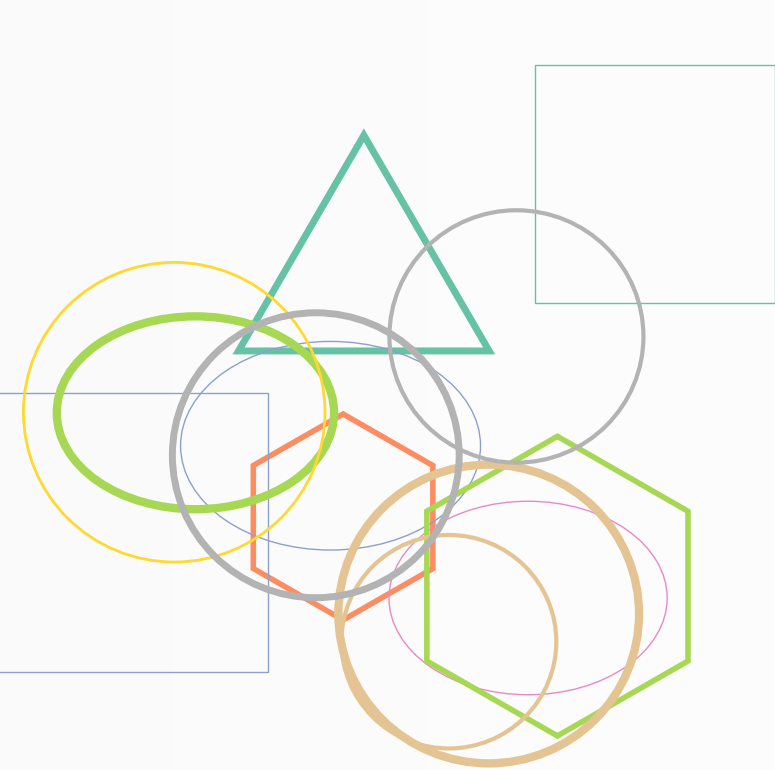[{"shape": "triangle", "thickness": 2.5, "radius": 0.93, "center": [0.469, 0.638]}, {"shape": "square", "thickness": 0.5, "radius": 0.77, "center": [0.845, 0.761]}, {"shape": "hexagon", "thickness": 2, "radius": 0.67, "center": [0.443, 0.329]}, {"shape": "square", "thickness": 0.5, "radius": 0.9, "center": [0.164, 0.309]}, {"shape": "oval", "thickness": 0.5, "radius": 0.97, "center": [0.427, 0.421]}, {"shape": "oval", "thickness": 0.5, "radius": 0.9, "center": [0.681, 0.223]}, {"shape": "hexagon", "thickness": 2, "radius": 0.97, "center": [0.719, 0.239]}, {"shape": "oval", "thickness": 3, "radius": 0.89, "center": [0.252, 0.464]}, {"shape": "circle", "thickness": 1, "radius": 0.97, "center": [0.225, 0.465]}, {"shape": "circle", "thickness": 1.5, "radius": 0.69, "center": [0.579, 0.167]}, {"shape": "circle", "thickness": 3, "radius": 0.97, "center": [0.631, 0.203]}, {"shape": "circle", "thickness": 2.5, "radius": 0.93, "center": [0.407, 0.409]}, {"shape": "circle", "thickness": 1.5, "radius": 0.82, "center": [0.666, 0.563]}]